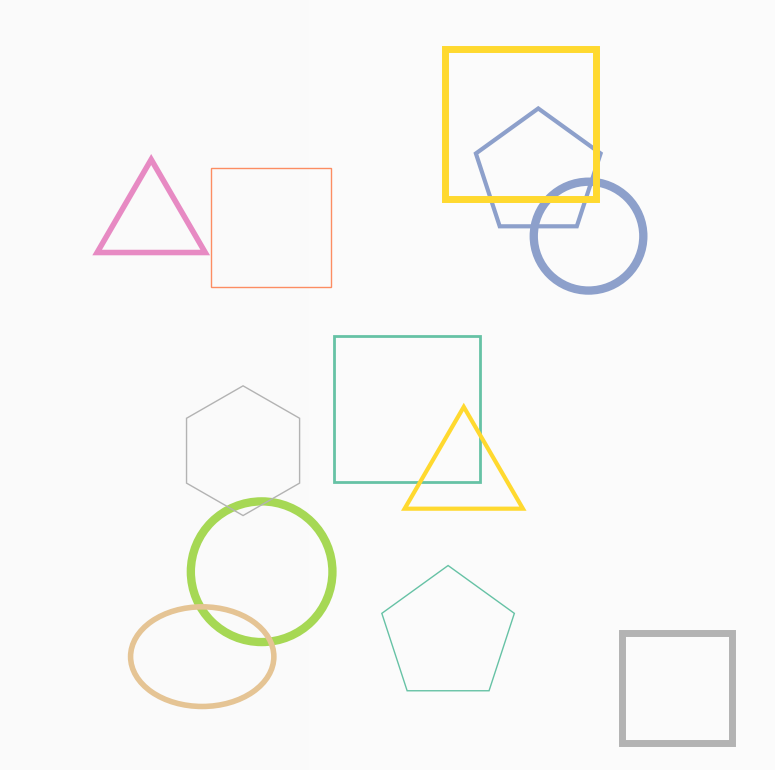[{"shape": "square", "thickness": 1, "radius": 0.47, "center": [0.525, 0.469]}, {"shape": "pentagon", "thickness": 0.5, "radius": 0.45, "center": [0.578, 0.176]}, {"shape": "square", "thickness": 0.5, "radius": 0.39, "center": [0.35, 0.705]}, {"shape": "pentagon", "thickness": 1.5, "radius": 0.42, "center": [0.695, 0.775]}, {"shape": "circle", "thickness": 3, "radius": 0.35, "center": [0.759, 0.693]}, {"shape": "triangle", "thickness": 2, "radius": 0.4, "center": [0.195, 0.712]}, {"shape": "circle", "thickness": 3, "radius": 0.46, "center": [0.338, 0.258]}, {"shape": "square", "thickness": 2.5, "radius": 0.49, "center": [0.672, 0.839]}, {"shape": "triangle", "thickness": 1.5, "radius": 0.44, "center": [0.598, 0.383]}, {"shape": "oval", "thickness": 2, "radius": 0.46, "center": [0.261, 0.147]}, {"shape": "hexagon", "thickness": 0.5, "radius": 0.42, "center": [0.314, 0.415]}, {"shape": "square", "thickness": 2.5, "radius": 0.36, "center": [0.873, 0.107]}]